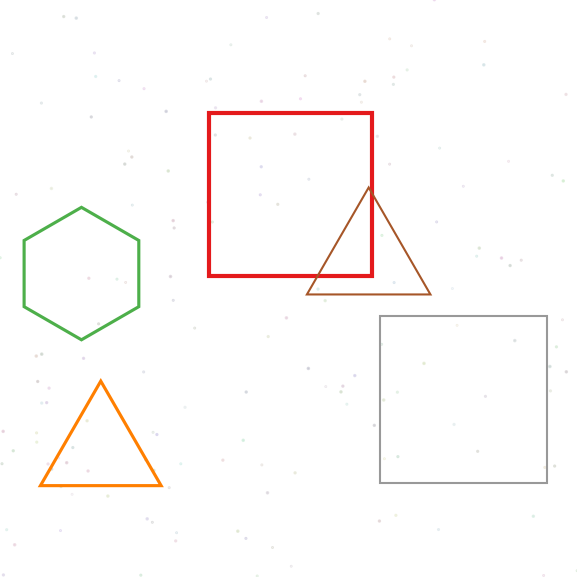[{"shape": "square", "thickness": 2, "radius": 0.71, "center": [0.503, 0.662]}, {"shape": "hexagon", "thickness": 1.5, "radius": 0.57, "center": [0.141, 0.525]}, {"shape": "triangle", "thickness": 1.5, "radius": 0.6, "center": [0.175, 0.219]}, {"shape": "triangle", "thickness": 1, "radius": 0.62, "center": [0.638, 0.551]}, {"shape": "square", "thickness": 1, "radius": 0.72, "center": [0.803, 0.308]}]